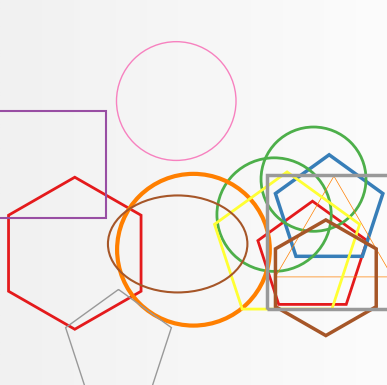[{"shape": "pentagon", "thickness": 2, "radius": 0.74, "center": [0.806, 0.329]}, {"shape": "hexagon", "thickness": 2, "radius": 0.99, "center": [0.193, 0.342]}, {"shape": "pentagon", "thickness": 2.5, "radius": 0.73, "center": [0.849, 0.452]}, {"shape": "circle", "thickness": 2, "radius": 0.68, "center": [0.809, 0.535]}, {"shape": "circle", "thickness": 2, "radius": 0.74, "center": [0.707, 0.443]}, {"shape": "square", "thickness": 1.5, "radius": 0.7, "center": [0.134, 0.573]}, {"shape": "triangle", "thickness": 0.5, "radius": 0.87, "center": [0.862, 0.368]}, {"shape": "circle", "thickness": 3, "radius": 0.99, "center": [0.499, 0.351]}, {"shape": "pentagon", "thickness": 2, "radius": 0.98, "center": [0.741, 0.357]}, {"shape": "hexagon", "thickness": 2.5, "radius": 0.75, "center": [0.841, 0.279]}, {"shape": "oval", "thickness": 1.5, "radius": 0.9, "center": [0.459, 0.366]}, {"shape": "circle", "thickness": 1, "radius": 0.77, "center": [0.455, 0.738]}, {"shape": "square", "thickness": 2.5, "radius": 0.86, "center": [0.863, 0.371]}, {"shape": "pentagon", "thickness": 1, "radius": 0.72, "center": [0.306, 0.105]}]